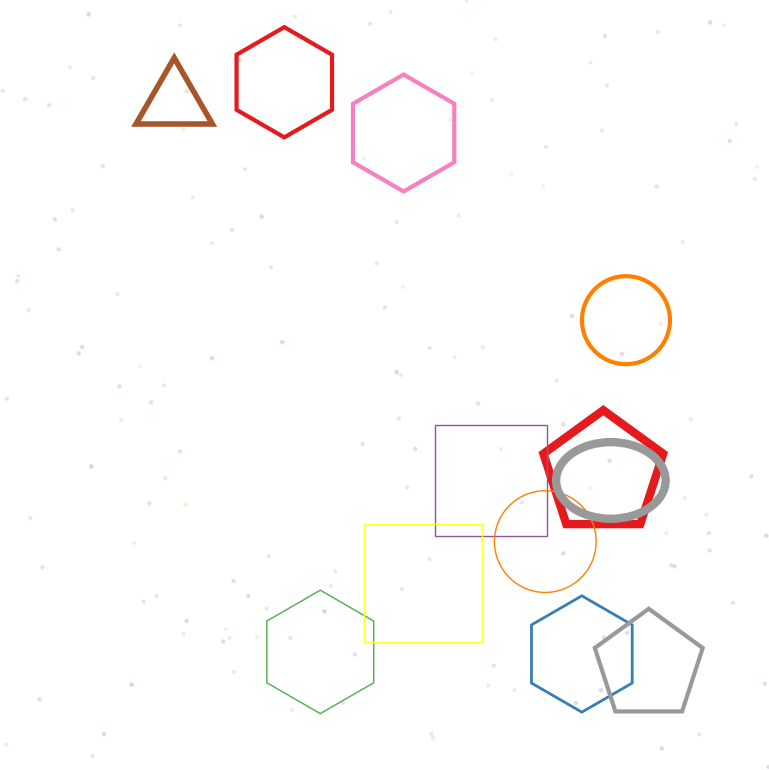[{"shape": "hexagon", "thickness": 1.5, "radius": 0.36, "center": [0.369, 0.893]}, {"shape": "pentagon", "thickness": 3, "radius": 0.41, "center": [0.783, 0.385]}, {"shape": "hexagon", "thickness": 1, "radius": 0.38, "center": [0.756, 0.151]}, {"shape": "hexagon", "thickness": 0.5, "radius": 0.4, "center": [0.416, 0.153]}, {"shape": "square", "thickness": 0.5, "radius": 0.36, "center": [0.637, 0.376]}, {"shape": "circle", "thickness": 0.5, "radius": 0.33, "center": [0.708, 0.297]}, {"shape": "circle", "thickness": 1.5, "radius": 0.29, "center": [0.813, 0.584]}, {"shape": "square", "thickness": 0.5, "radius": 0.38, "center": [0.549, 0.243]}, {"shape": "triangle", "thickness": 2, "radius": 0.29, "center": [0.226, 0.868]}, {"shape": "hexagon", "thickness": 1.5, "radius": 0.38, "center": [0.524, 0.827]}, {"shape": "oval", "thickness": 3, "radius": 0.36, "center": [0.793, 0.376]}, {"shape": "pentagon", "thickness": 1.5, "radius": 0.37, "center": [0.843, 0.136]}]